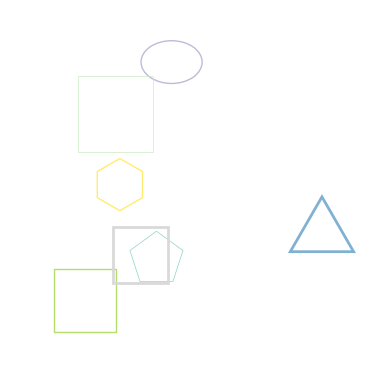[{"shape": "pentagon", "thickness": 0.5, "radius": 0.36, "center": [0.406, 0.327]}, {"shape": "oval", "thickness": 1, "radius": 0.4, "center": [0.446, 0.839]}, {"shape": "triangle", "thickness": 2, "radius": 0.47, "center": [0.836, 0.394]}, {"shape": "square", "thickness": 1, "radius": 0.41, "center": [0.221, 0.219]}, {"shape": "square", "thickness": 2, "radius": 0.36, "center": [0.365, 0.337]}, {"shape": "square", "thickness": 0.5, "radius": 0.49, "center": [0.3, 0.705]}, {"shape": "hexagon", "thickness": 1, "radius": 0.34, "center": [0.311, 0.521]}]